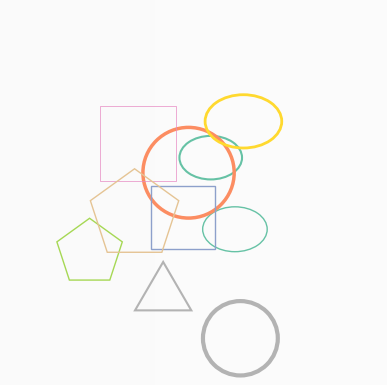[{"shape": "oval", "thickness": 1, "radius": 0.42, "center": [0.606, 0.405]}, {"shape": "oval", "thickness": 1.5, "radius": 0.4, "center": [0.544, 0.59]}, {"shape": "circle", "thickness": 2.5, "radius": 0.59, "center": [0.487, 0.551]}, {"shape": "square", "thickness": 1, "radius": 0.41, "center": [0.473, 0.435]}, {"shape": "square", "thickness": 0.5, "radius": 0.49, "center": [0.356, 0.627]}, {"shape": "pentagon", "thickness": 1, "radius": 0.44, "center": [0.231, 0.344]}, {"shape": "oval", "thickness": 2, "radius": 0.49, "center": [0.628, 0.685]}, {"shape": "pentagon", "thickness": 1, "radius": 0.6, "center": [0.347, 0.442]}, {"shape": "triangle", "thickness": 1.5, "radius": 0.42, "center": [0.421, 0.236]}, {"shape": "circle", "thickness": 3, "radius": 0.48, "center": [0.62, 0.121]}]